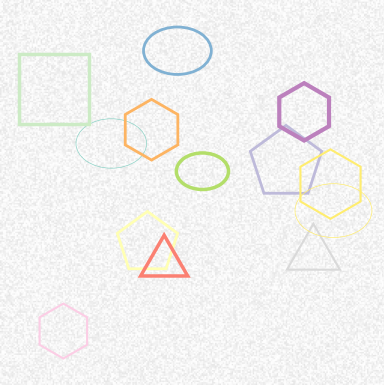[{"shape": "oval", "thickness": 0.5, "radius": 0.46, "center": [0.289, 0.627]}, {"shape": "pentagon", "thickness": 2, "radius": 0.41, "center": [0.383, 0.368]}, {"shape": "pentagon", "thickness": 2, "radius": 0.49, "center": [0.743, 0.577]}, {"shape": "triangle", "thickness": 2.5, "radius": 0.35, "center": [0.426, 0.318]}, {"shape": "oval", "thickness": 2, "radius": 0.44, "center": [0.461, 0.868]}, {"shape": "hexagon", "thickness": 2, "radius": 0.39, "center": [0.394, 0.663]}, {"shape": "oval", "thickness": 2.5, "radius": 0.34, "center": [0.526, 0.555]}, {"shape": "hexagon", "thickness": 1.5, "radius": 0.36, "center": [0.165, 0.14]}, {"shape": "triangle", "thickness": 1.5, "radius": 0.4, "center": [0.814, 0.339]}, {"shape": "hexagon", "thickness": 3, "radius": 0.37, "center": [0.79, 0.709]}, {"shape": "square", "thickness": 2.5, "radius": 0.46, "center": [0.141, 0.769]}, {"shape": "oval", "thickness": 0.5, "radius": 0.5, "center": [0.866, 0.453]}, {"shape": "hexagon", "thickness": 1.5, "radius": 0.45, "center": [0.858, 0.522]}]